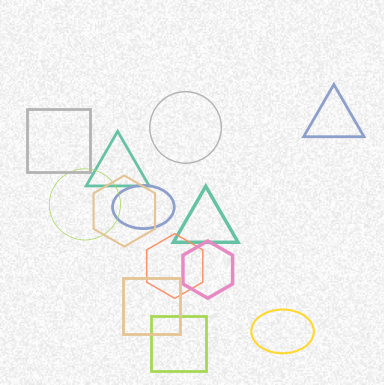[{"shape": "triangle", "thickness": 2.5, "radius": 0.48, "center": [0.534, 0.419]}, {"shape": "triangle", "thickness": 2, "radius": 0.47, "center": [0.306, 0.564]}, {"shape": "hexagon", "thickness": 1, "radius": 0.42, "center": [0.454, 0.309]}, {"shape": "oval", "thickness": 2, "radius": 0.4, "center": [0.372, 0.462]}, {"shape": "triangle", "thickness": 2, "radius": 0.45, "center": [0.867, 0.69]}, {"shape": "hexagon", "thickness": 2.5, "radius": 0.37, "center": [0.54, 0.3]}, {"shape": "square", "thickness": 2, "radius": 0.36, "center": [0.463, 0.107]}, {"shape": "circle", "thickness": 0.5, "radius": 0.46, "center": [0.22, 0.469]}, {"shape": "oval", "thickness": 1.5, "radius": 0.41, "center": [0.734, 0.139]}, {"shape": "hexagon", "thickness": 1.5, "radius": 0.46, "center": [0.323, 0.452]}, {"shape": "square", "thickness": 2, "radius": 0.37, "center": [0.394, 0.205]}, {"shape": "circle", "thickness": 1, "radius": 0.46, "center": [0.482, 0.669]}, {"shape": "square", "thickness": 2, "radius": 0.41, "center": [0.151, 0.635]}]